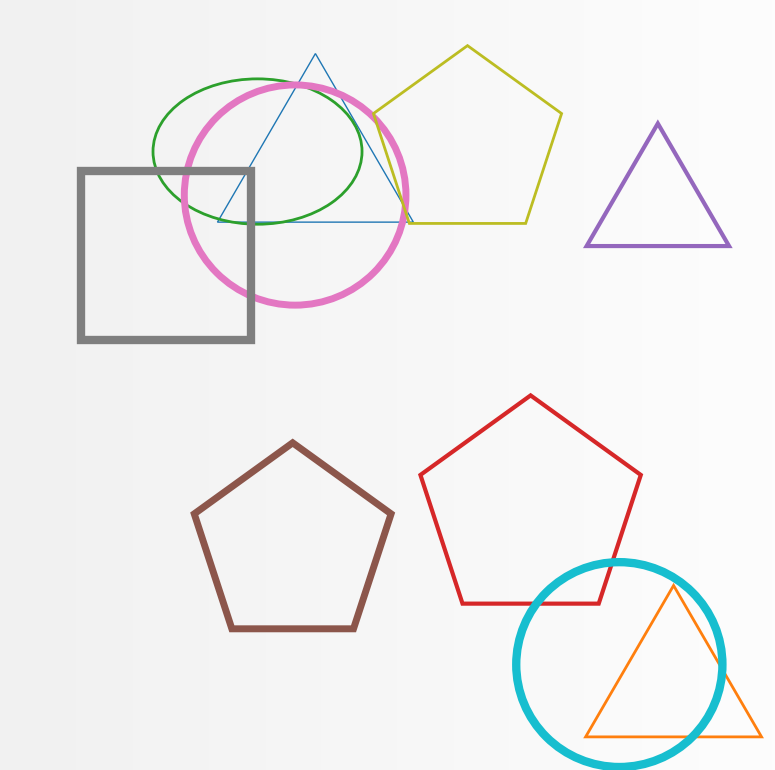[{"shape": "triangle", "thickness": 0.5, "radius": 0.73, "center": [0.407, 0.784]}, {"shape": "triangle", "thickness": 1, "radius": 0.66, "center": [0.869, 0.109]}, {"shape": "oval", "thickness": 1, "radius": 0.67, "center": [0.332, 0.803]}, {"shape": "pentagon", "thickness": 1.5, "radius": 0.75, "center": [0.685, 0.337]}, {"shape": "triangle", "thickness": 1.5, "radius": 0.53, "center": [0.849, 0.734]}, {"shape": "pentagon", "thickness": 2.5, "radius": 0.67, "center": [0.378, 0.291]}, {"shape": "circle", "thickness": 2.5, "radius": 0.71, "center": [0.381, 0.747]}, {"shape": "square", "thickness": 3, "radius": 0.55, "center": [0.214, 0.668]}, {"shape": "pentagon", "thickness": 1, "radius": 0.64, "center": [0.603, 0.813]}, {"shape": "circle", "thickness": 3, "radius": 0.67, "center": [0.799, 0.137]}]